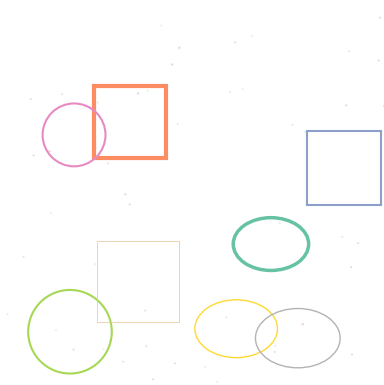[{"shape": "oval", "thickness": 2.5, "radius": 0.49, "center": [0.704, 0.366]}, {"shape": "square", "thickness": 3, "radius": 0.47, "center": [0.337, 0.684]}, {"shape": "square", "thickness": 1.5, "radius": 0.48, "center": [0.892, 0.563]}, {"shape": "circle", "thickness": 1.5, "radius": 0.41, "center": [0.192, 0.65]}, {"shape": "circle", "thickness": 1.5, "radius": 0.54, "center": [0.182, 0.138]}, {"shape": "oval", "thickness": 1, "radius": 0.54, "center": [0.613, 0.146]}, {"shape": "square", "thickness": 0.5, "radius": 0.53, "center": [0.358, 0.269]}, {"shape": "oval", "thickness": 1, "radius": 0.55, "center": [0.774, 0.122]}]